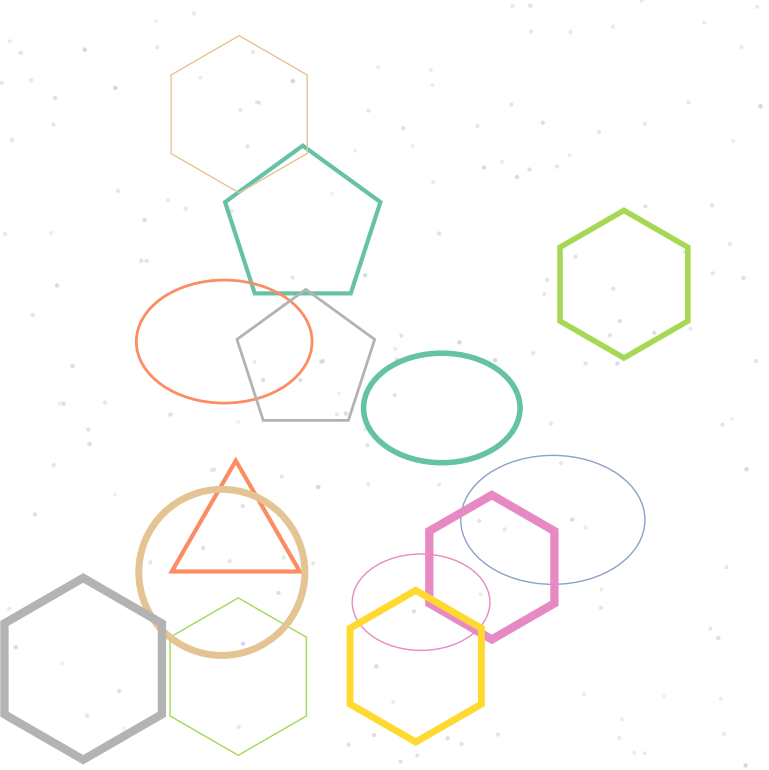[{"shape": "oval", "thickness": 2, "radius": 0.51, "center": [0.574, 0.47]}, {"shape": "pentagon", "thickness": 1.5, "radius": 0.53, "center": [0.393, 0.705]}, {"shape": "oval", "thickness": 1, "radius": 0.57, "center": [0.291, 0.556]}, {"shape": "triangle", "thickness": 1.5, "radius": 0.48, "center": [0.306, 0.306]}, {"shape": "oval", "thickness": 0.5, "radius": 0.6, "center": [0.718, 0.325]}, {"shape": "oval", "thickness": 0.5, "radius": 0.45, "center": [0.547, 0.218]}, {"shape": "hexagon", "thickness": 3, "radius": 0.47, "center": [0.639, 0.263]}, {"shape": "hexagon", "thickness": 0.5, "radius": 0.51, "center": [0.309, 0.121]}, {"shape": "hexagon", "thickness": 2, "radius": 0.48, "center": [0.81, 0.631]}, {"shape": "hexagon", "thickness": 2.5, "radius": 0.49, "center": [0.54, 0.135]}, {"shape": "circle", "thickness": 2.5, "radius": 0.54, "center": [0.288, 0.257]}, {"shape": "hexagon", "thickness": 0.5, "radius": 0.51, "center": [0.311, 0.852]}, {"shape": "hexagon", "thickness": 3, "radius": 0.59, "center": [0.108, 0.131]}, {"shape": "pentagon", "thickness": 1, "radius": 0.47, "center": [0.397, 0.53]}]